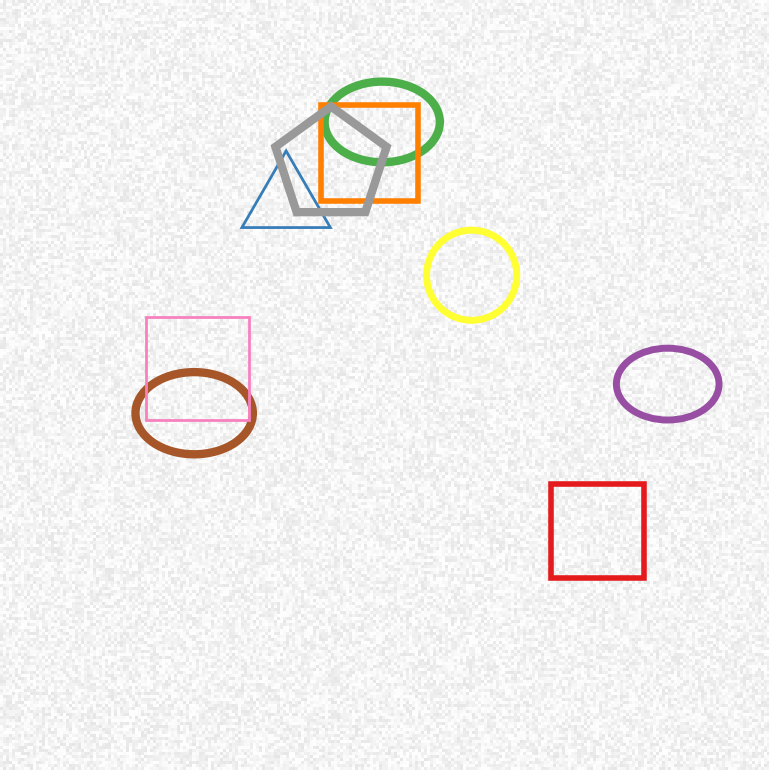[{"shape": "square", "thickness": 2, "radius": 0.3, "center": [0.776, 0.311]}, {"shape": "triangle", "thickness": 1, "radius": 0.33, "center": [0.372, 0.738]}, {"shape": "oval", "thickness": 3, "radius": 0.37, "center": [0.496, 0.842]}, {"shape": "oval", "thickness": 2.5, "radius": 0.33, "center": [0.867, 0.501]}, {"shape": "square", "thickness": 2, "radius": 0.31, "center": [0.48, 0.801]}, {"shape": "circle", "thickness": 2.5, "radius": 0.29, "center": [0.613, 0.643]}, {"shape": "oval", "thickness": 3, "radius": 0.38, "center": [0.252, 0.463]}, {"shape": "square", "thickness": 1, "radius": 0.34, "center": [0.257, 0.521]}, {"shape": "pentagon", "thickness": 3, "radius": 0.38, "center": [0.43, 0.786]}]